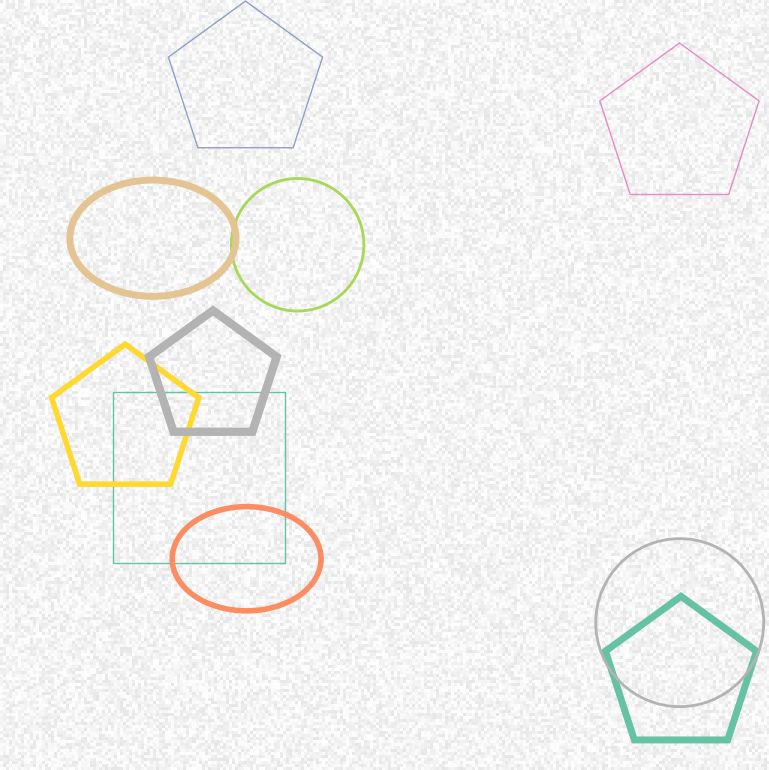[{"shape": "pentagon", "thickness": 2.5, "radius": 0.52, "center": [0.884, 0.122]}, {"shape": "square", "thickness": 0.5, "radius": 0.56, "center": [0.258, 0.38]}, {"shape": "oval", "thickness": 2, "radius": 0.48, "center": [0.32, 0.274]}, {"shape": "pentagon", "thickness": 0.5, "radius": 0.53, "center": [0.319, 0.893]}, {"shape": "pentagon", "thickness": 0.5, "radius": 0.54, "center": [0.882, 0.835]}, {"shape": "circle", "thickness": 1, "radius": 0.43, "center": [0.387, 0.682]}, {"shape": "pentagon", "thickness": 2, "radius": 0.5, "center": [0.163, 0.453]}, {"shape": "oval", "thickness": 2.5, "radius": 0.54, "center": [0.199, 0.691]}, {"shape": "pentagon", "thickness": 3, "radius": 0.44, "center": [0.277, 0.51]}, {"shape": "circle", "thickness": 1, "radius": 0.55, "center": [0.883, 0.191]}]